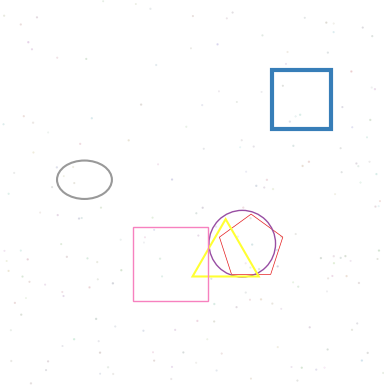[{"shape": "pentagon", "thickness": 0.5, "radius": 0.43, "center": [0.652, 0.357]}, {"shape": "square", "thickness": 3, "radius": 0.39, "center": [0.783, 0.742]}, {"shape": "circle", "thickness": 1, "radius": 0.43, "center": [0.629, 0.367]}, {"shape": "triangle", "thickness": 1.5, "radius": 0.5, "center": [0.586, 0.332]}, {"shape": "square", "thickness": 1, "radius": 0.49, "center": [0.443, 0.314]}, {"shape": "oval", "thickness": 1.5, "radius": 0.36, "center": [0.219, 0.533]}]